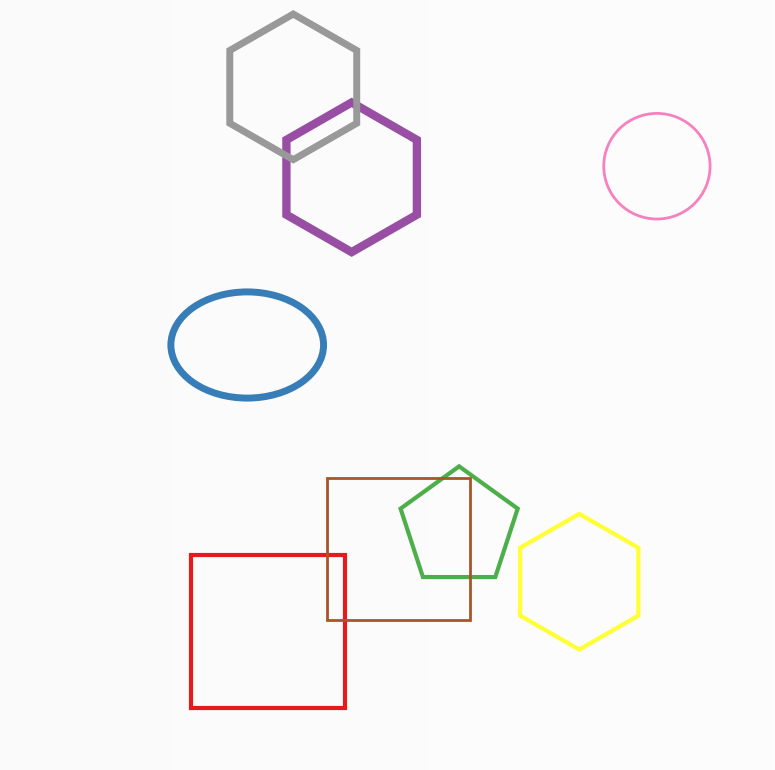[{"shape": "square", "thickness": 1.5, "radius": 0.5, "center": [0.346, 0.18]}, {"shape": "oval", "thickness": 2.5, "radius": 0.49, "center": [0.319, 0.552]}, {"shape": "pentagon", "thickness": 1.5, "radius": 0.4, "center": [0.592, 0.315]}, {"shape": "hexagon", "thickness": 3, "radius": 0.49, "center": [0.454, 0.77]}, {"shape": "hexagon", "thickness": 1.5, "radius": 0.44, "center": [0.747, 0.245]}, {"shape": "square", "thickness": 1, "radius": 0.46, "center": [0.514, 0.287]}, {"shape": "circle", "thickness": 1, "radius": 0.34, "center": [0.848, 0.784]}, {"shape": "hexagon", "thickness": 2.5, "radius": 0.47, "center": [0.378, 0.887]}]